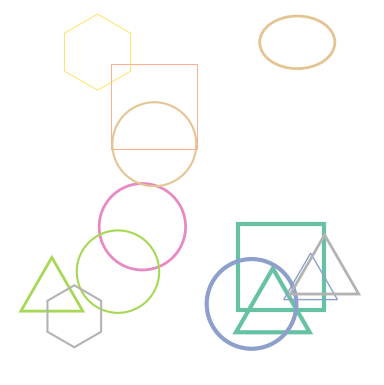[{"shape": "triangle", "thickness": 3, "radius": 0.55, "center": [0.709, 0.192]}, {"shape": "square", "thickness": 3, "radius": 0.56, "center": [0.73, 0.306]}, {"shape": "square", "thickness": 0.5, "radius": 0.55, "center": [0.4, 0.723]}, {"shape": "circle", "thickness": 3, "radius": 0.58, "center": [0.653, 0.211]}, {"shape": "triangle", "thickness": 1, "radius": 0.4, "center": [0.807, 0.262]}, {"shape": "circle", "thickness": 2, "radius": 0.56, "center": [0.37, 0.411]}, {"shape": "circle", "thickness": 1.5, "radius": 0.54, "center": [0.306, 0.294]}, {"shape": "triangle", "thickness": 2, "radius": 0.46, "center": [0.135, 0.238]}, {"shape": "hexagon", "thickness": 0.5, "radius": 0.49, "center": [0.253, 0.865]}, {"shape": "circle", "thickness": 1.5, "radius": 0.54, "center": [0.401, 0.625]}, {"shape": "oval", "thickness": 2, "radius": 0.49, "center": [0.772, 0.89]}, {"shape": "triangle", "thickness": 2, "radius": 0.51, "center": [0.843, 0.288]}, {"shape": "hexagon", "thickness": 1.5, "radius": 0.4, "center": [0.193, 0.179]}]